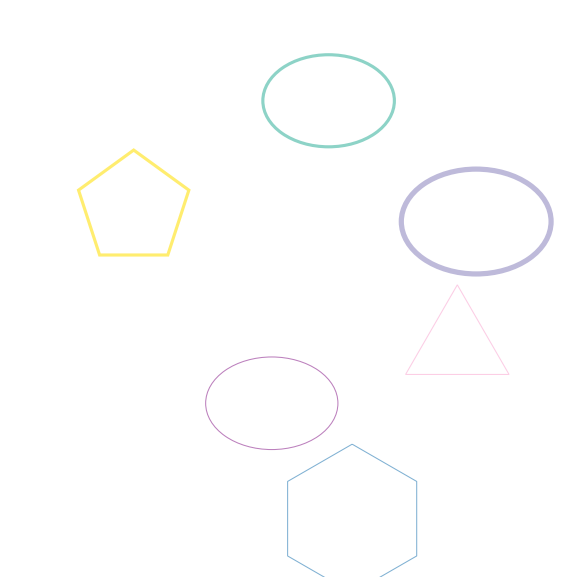[{"shape": "oval", "thickness": 1.5, "radius": 0.57, "center": [0.569, 0.825]}, {"shape": "oval", "thickness": 2.5, "radius": 0.65, "center": [0.825, 0.616]}, {"shape": "hexagon", "thickness": 0.5, "radius": 0.65, "center": [0.61, 0.101]}, {"shape": "triangle", "thickness": 0.5, "radius": 0.52, "center": [0.792, 0.402]}, {"shape": "oval", "thickness": 0.5, "radius": 0.57, "center": [0.471, 0.301]}, {"shape": "pentagon", "thickness": 1.5, "radius": 0.5, "center": [0.232, 0.639]}]